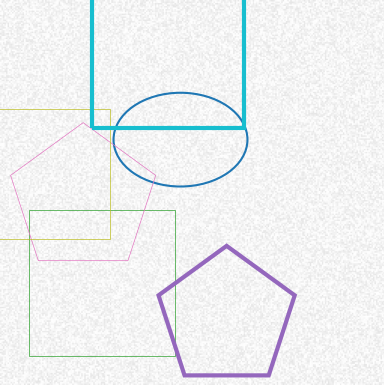[{"shape": "oval", "thickness": 1.5, "radius": 0.87, "center": [0.469, 0.637]}, {"shape": "square", "thickness": 0.5, "radius": 0.95, "center": [0.265, 0.265]}, {"shape": "pentagon", "thickness": 3, "radius": 0.93, "center": [0.589, 0.175]}, {"shape": "pentagon", "thickness": 0.5, "radius": 0.99, "center": [0.216, 0.483]}, {"shape": "square", "thickness": 0.5, "radius": 0.85, "center": [0.115, 0.548]}, {"shape": "square", "thickness": 3, "radius": 0.99, "center": [0.436, 0.865]}]